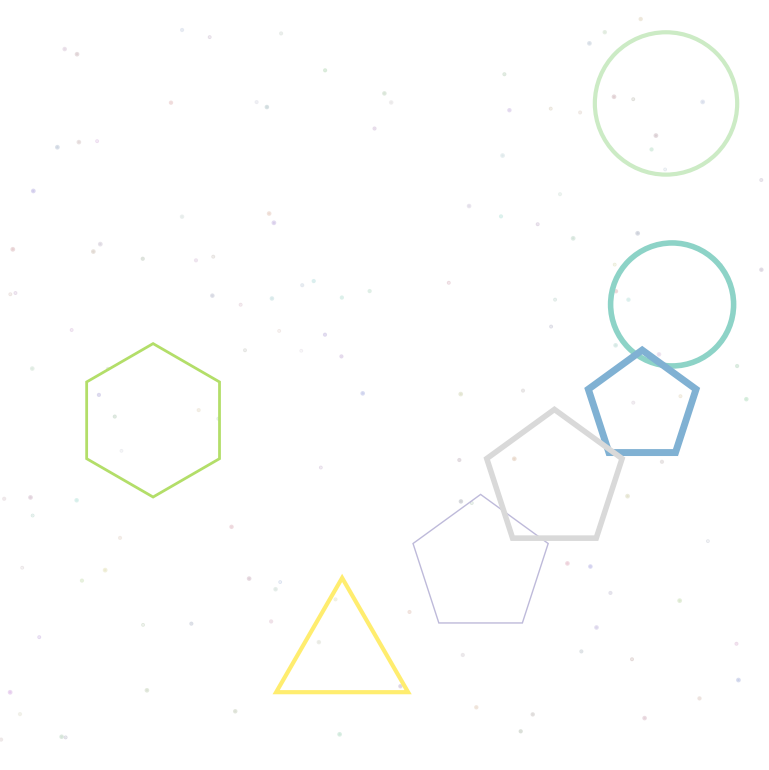[{"shape": "circle", "thickness": 2, "radius": 0.4, "center": [0.873, 0.605]}, {"shape": "pentagon", "thickness": 0.5, "radius": 0.46, "center": [0.624, 0.266]}, {"shape": "pentagon", "thickness": 2.5, "radius": 0.37, "center": [0.834, 0.472]}, {"shape": "hexagon", "thickness": 1, "radius": 0.5, "center": [0.199, 0.454]}, {"shape": "pentagon", "thickness": 2, "radius": 0.46, "center": [0.72, 0.376]}, {"shape": "circle", "thickness": 1.5, "radius": 0.46, "center": [0.865, 0.866]}, {"shape": "triangle", "thickness": 1.5, "radius": 0.49, "center": [0.444, 0.151]}]